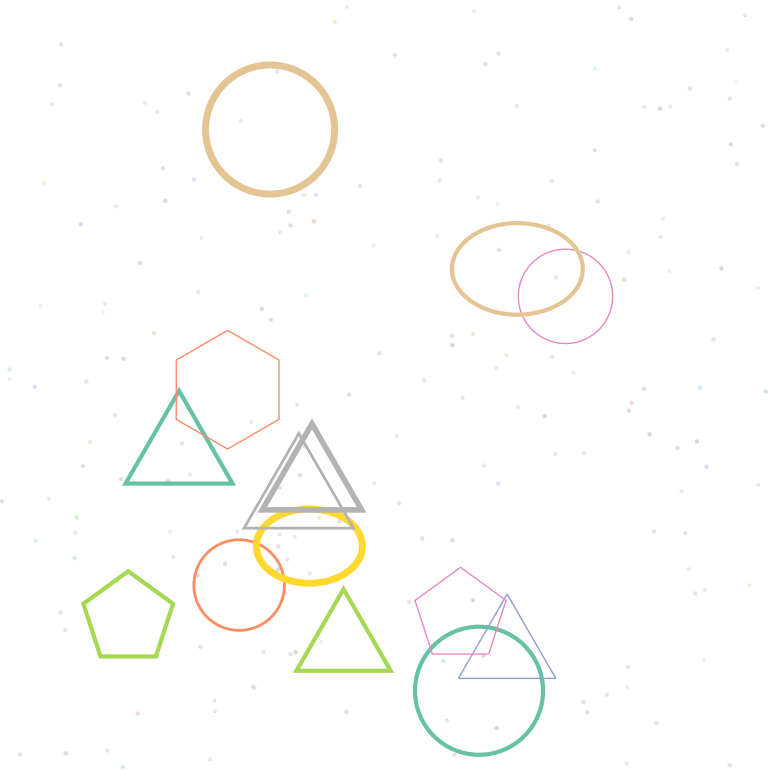[{"shape": "triangle", "thickness": 1.5, "radius": 0.4, "center": [0.233, 0.412]}, {"shape": "circle", "thickness": 1.5, "radius": 0.42, "center": [0.622, 0.103]}, {"shape": "circle", "thickness": 1, "radius": 0.29, "center": [0.311, 0.24]}, {"shape": "hexagon", "thickness": 0.5, "radius": 0.39, "center": [0.296, 0.494]}, {"shape": "triangle", "thickness": 0.5, "radius": 0.36, "center": [0.659, 0.155]}, {"shape": "circle", "thickness": 0.5, "radius": 0.31, "center": [0.734, 0.615]}, {"shape": "pentagon", "thickness": 0.5, "radius": 0.31, "center": [0.598, 0.201]}, {"shape": "triangle", "thickness": 1.5, "radius": 0.35, "center": [0.446, 0.164]}, {"shape": "pentagon", "thickness": 1.5, "radius": 0.31, "center": [0.166, 0.197]}, {"shape": "oval", "thickness": 2.5, "radius": 0.34, "center": [0.402, 0.291]}, {"shape": "oval", "thickness": 1.5, "radius": 0.42, "center": [0.672, 0.651]}, {"shape": "circle", "thickness": 2.5, "radius": 0.42, "center": [0.351, 0.832]}, {"shape": "triangle", "thickness": 2, "radius": 0.37, "center": [0.405, 0.375]}, {"shape": "triangle", "thickness": 1, "radius": 0.41, "center": [0.388, 0.355]}]